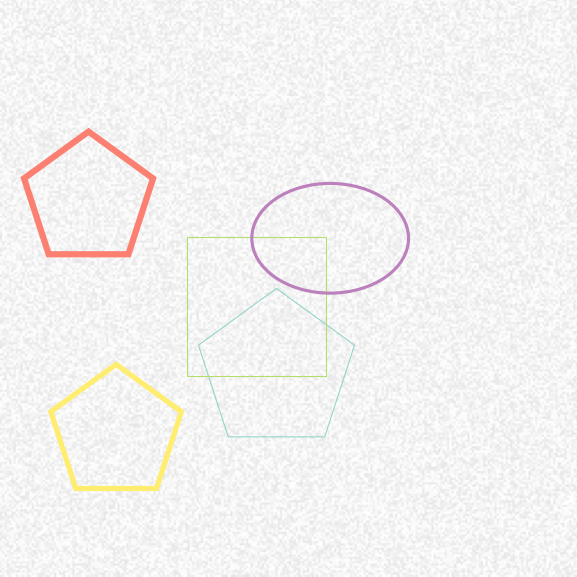[{"shape": "pentagon", "thickness": 0.5, "radius": 0.71, "center": [0.479, 0.358]}, {"shape": "pentagon", "thickness": 3, "radius": 0.59, "center": [0.153, 0.654]}, {"shape": "square", "thickness": 0.5, "radius": 0.6, "center": [0.444, 0.468]}, {"shape": "oval", "thickness": 1.5, "radius": 0.68, "center": [0.572, 0.587]}, {"shape": "pentagon", "thickness": 2.5, "radius": 0.59, "center": [0.201, 0.249]}]